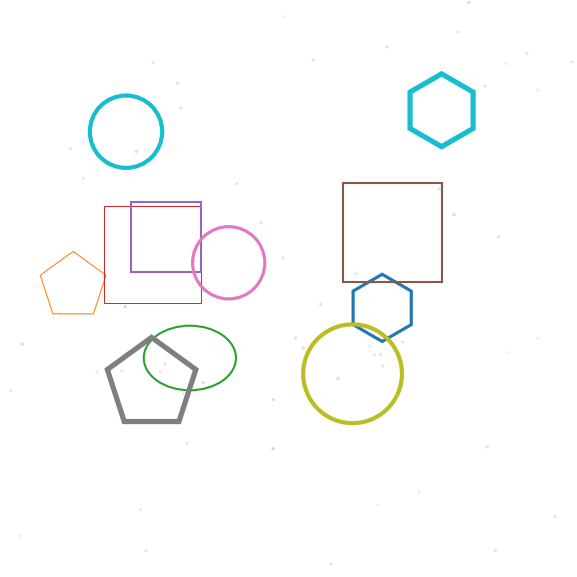[{"shape": "hexagon", "thickness": 1.5, "radius": 0.29, "center": [0.662, 0.466]}, {"shape": "pentagon", "thickness": 0.5, "radius": 0.3, "center": [0.127, 0.504]}, {"shape": "oval", "thickness": 1, "radius": 0.4, "center": [0.329, 0.379]}, {"shape": "square", "thickness": 0.5, "radius": 0.42, "center": [0.264, 0.558]}, {"shape": "square", "thickness": 1, "radius": 0.31, "center": [0.288, 0.589]}, {"shape": "square", "thickness": 1, "radius": 0.43, "center": [0.679, 0.597]}, {"shape": "circle", "thickness": 1.5, "radius": 0.31, "center": [0.396, 0.544]}, {"shape": "pentagon", "thickness": 2.5, "radius": 0.4, "center": [0.262, 0.334]}, {"shape": "circle", "thickness": 2, "radius": 0.43, "center": [0.611, 0.352]}, {"shape": "hexagon", "thickness": 2.5, "radius": 0.32, "center": [0.765, 0.808]}, {"shape": "circle", "thickness": 2, "radius": 0.31, "center": [0.218, 0.771]}]